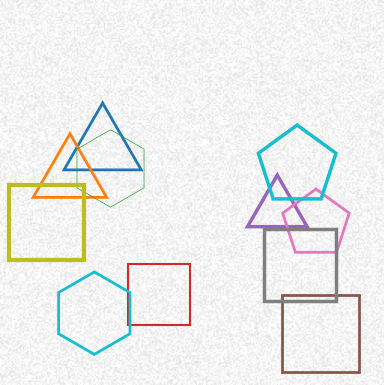[{"shape": "triangle", "thickness": 2, "radius": 0.58, "center": [0.267, 0.617]}, {"shape": "triangle", "thickness": 2, "radius": 0.55, "center": [0.182, 0.542]}, {"shape": "hexagon", "thickness": 0.5, "radius": 0.5, "center": [0.287, 0.562]}, {"shape": "square", "thickness": 1.5, "radius": 0.4, "center": [0.412, 0.235]}, {"shape": "triangle", "thickness": 2.5, "radius": 0.45, "center": [0.72, 0.456]}, {"shape": "square", "thickness": 2, "radius": 0.5, "center": [0.832, 0.135]}, {"shape": "pentagon", "thickness": 2, "radius": 0.45, "center": [0.821, 0.418]}, {"shape": "square", "thickness": 2.5, "radius": 0.47, "center": [0.779, 0.312]}, {"shape": "square", "thickness": 3, "radius": 0.49, "center": [0.121, 0.422]}, {"shape": "hexagon", "thickness": 2, "radius": 0.54, "center": [0.245, 0.187]}, {"shape": "pentagon", "thickness": 2.5, "radius": 0.53, "center": [0.772, 0.569]}]